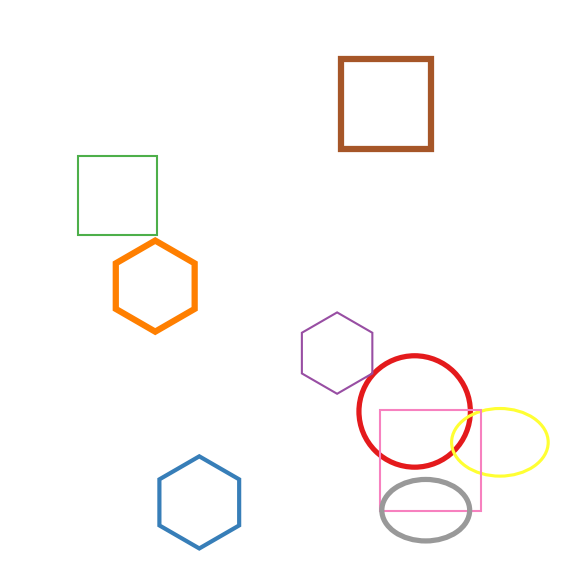[{"shape": "circle", "thickness": 2.5, "radius": 0.48, "center": [0.718, 0.287]}, {"shape": "hexagon", "thickness": 2, "radius": 0.4, "center": [0.345, 0.129]}, {"shape": "square", "thickness": 1, "radius": 0.34, "center": [0.204, 0.661]}, {"shape": "hexagon", "thickness": 1, "radius": 0.35, "center": [0.584, 0.388]}, {"shape": "hexagon", "thickness": 3, "radius": 0.39, "center": [0.269, 0.504]}, {"shape": "oval", "thickness": 1.5, "radius": 0.42, "center": [0.866, 0.233]}, {"shape": "square", "thickness": 3, "radius": 0.39, "center": [0.668, 0.819]}, {"shape": "square", "thickness": 1, "radius": 0.44, "center": [0.746, 0.202]}, {"shape": "oval", "thickness": 2.5, "radius": 0.38, "center": [0.737, 0.116]}]